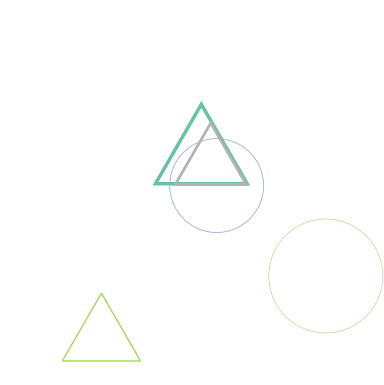[{"shape": "triangle", "thickness": 2.5, "radius": 0.69, "center": [0.523, 0.592]}, {"shape": "circle", "thickness": 0.5, "radius": 0.61, "center": [0.563, 0.518]}, {"shape": "triangle", "thickness": 1, "radius": 0.59, "center": [0.263, 0.121]}, {"shape": "circle", "thickness": 0.5, "radius": 0.74, "center": [0.846, 0.283]}, {"shape": "triangle", "thickness": 2, "radius": 0.53, "center": [0.547, 0.574]}]